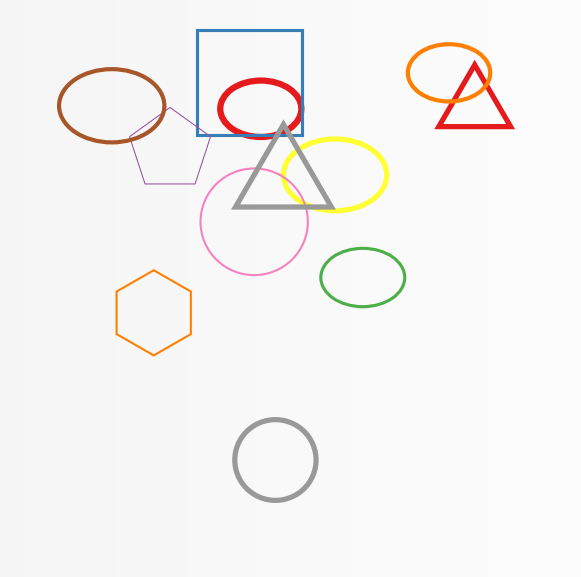[{"shape": "triangle", "thickness": 2.5, "radius": 0.36, "center": [0.817, 0.816]}, {"shape": "oval", "thickness": 3, "radius": 0.35, "center": [0.449, 0.811]}, {"shape": "square", "thickness": 1.5, "radius": 0.45, "center": [0.429, 0.856]}, {"shape": "oval", "thickness": 1.5, "radius": 0.36, "center": [0.624, 0.519]}, {"shape": "pentagon", "thickness": 0.5, "radius": 0.37, "center": [0.293, 0.74]}, {"shape": "hexagon", "thickness": 1, "radius": 0.37, "center": [0.264, 0.457]}, {"shape": "oval", "thickness": 2, "radius": 0.35, "center": [0.773, 0.873]}, {"shape": "oval", "thickness": 2.5, "radius": 0.44, "center": [0.577, 0.696]}, {"shape": "oval", "thickness": 2, "radius": 0.45, "center": [0.192, 0.816]}, {"shape": "circle", "thickness": 1, "radius": 0.46, "center": [0.437, 0.615]}, {"shape": "triangle", "thickness": 2.5, "radius": 0.48, "center": [0.488, 0.688]}, {"shape": "circle", "thickness": 2.5, "radius": 0.35, "center": [0.474, 0.203]}]